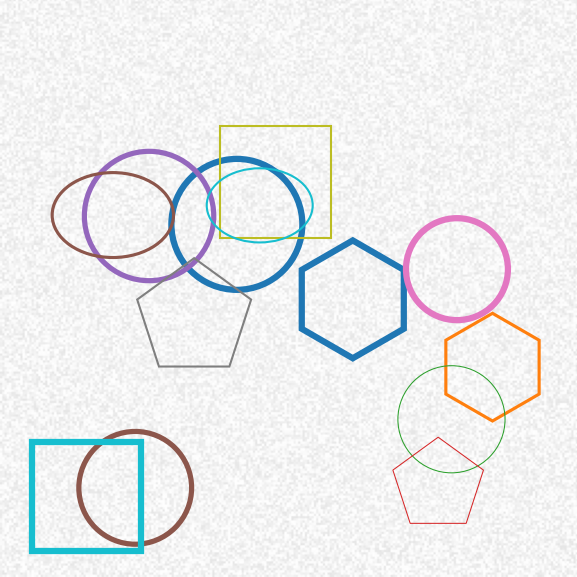[{"shape": "circle", "thickness": 3, "radius": 0.57, "center": [0.41, 0.611]}, {"shape": "hexagon", "thickness": 3, "radius": 0.51, "center": [0.611, 0.481]}, {"shape": "hexagon", "thickness": 1.5, "radius": 0.47, "center": [0.853, 0.363]}, {"shape": "circle", "thickness": 0.5, "radius": 0.46, "center": [0.782, 0.273]}, {"shape": "pentagon", "thickness": 0.5, "radius": 0.41, "center": [0.759, 0.16]}, {"shape": "circle", "thickness": 2.5, "radius": 0.56, "center": [0.258, 0.625]}, {"shape": "oval", "thickness": 1.5, "radius": 0.53, "center": [0.195, 0.627]}, {"shape": "circle", "thickness": 2.5, "radius": 0.49, "center": [0.234, 0.154]}, {"shape": "circle", "thickness": 3, "radius": 0.44, "center": [0.791, 0.533]}, {"shape": "pentagon", "thickness": 1, "radius": 0.52, "center": [0.336, 0.448]}, {"shape": "square", "thickness": 1, "radius": 0.48, "center": [0.477, 0.684]}, {"shape": "square", "thickness": 3, "radius": 0.47, "center": [0.15, 0.14]}, {"shape": "oval", "thickness": 1, "radius": 0.46, "center": [0.45, 0.644]}]